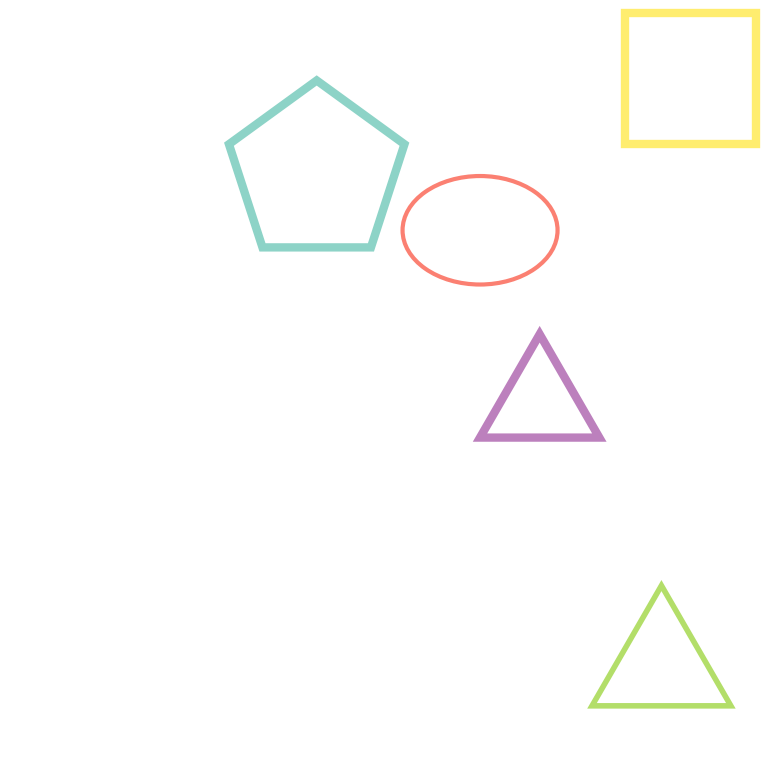[{"shape": "pentagon", "thickness": 3, "radius": 0.6, "center": [0.411, 0.776]}, {"shape": "oval", "thickness": 1.5, "radius": 0.5, "center": [0.623, 0.701]}, {"shape": "triangle", "thickness": 2, "radius": 0.52, "center": [0.859, 0.135]}, {"shape": "triangle", "thickness": 3, "radius": 0.45, "center": [0.701, 0.476]}, {"shape": "square", "thickness": 3, "radius": 0.42, "center": [0.897, 0.898]}]